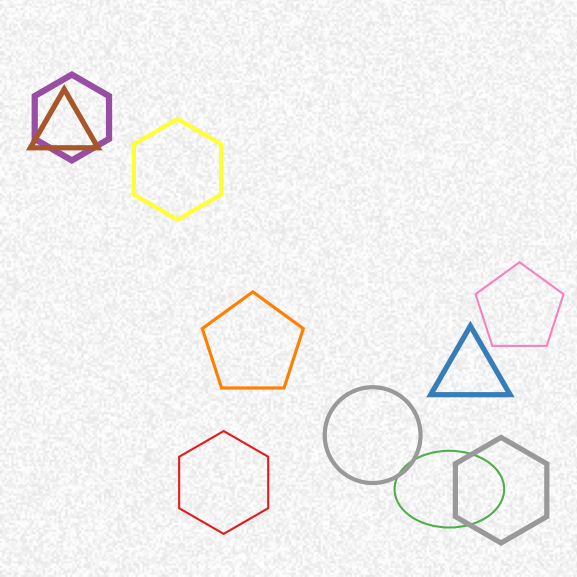[{"shape": "hexagon", "thickness": 1, "radius": 0.45, "center": [0.387, 0.164]}, {"shape": "triangle", "thickness": 2.5, "radius": 0.4, "center": [0.815, 0.355]}, {"shape": "oval", "thickness": 1, "radius": 0.47, "center": [0.778, 0.152]}, {"shape": "hexagon", "thickness": 3, "radius": 0.37, "center": [0.124, 0.796]}, {"shape": "pentagon", "thickness": 1.5, "radius": 0.46, "center": [0.438, 0.402]}, {"shape": "hexagon", "thickness": 2, "radius": 0.44, "center": [0.307, 0.706]}, {"shape": "triangle", "thickness": 2.5, "radius": 0.34, "center": [0.111, 0.777]}, {"shape": "pentagon", "thickness": 1, "radius": 0.4, "center": [0.9, 0.465]}, {"shape": "hexagon", "thickness": 2.5, "radius": 0.46, "center": [0.868, 0.15]}, {"shape": "circle", "thickness": 2, "radius": 0.41, "center": [0.645, 0.246]}]